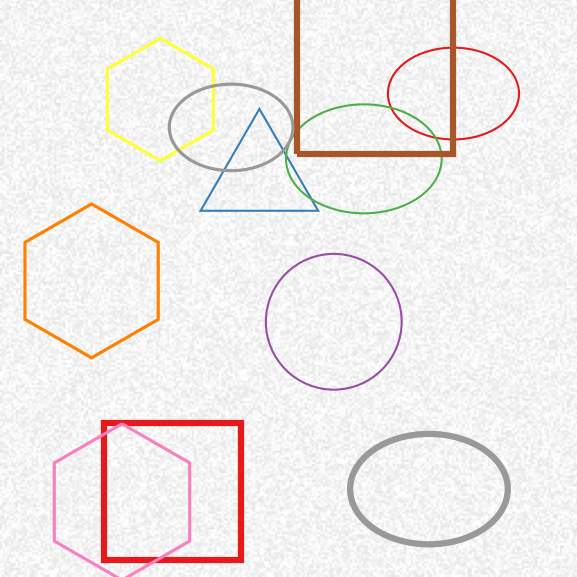[{"shape": "square", "thickness": 3, "radius": 0.6, "center": [0.298, 0.148]}, {"shape": "oval", "thickness": 1, "radius": 0.57, "center": [0.785, 0.837]}, {"shape": "triangle", "thickness": 1, "radius": 0.59, "center": [0.449, 0.693]}, {"shape": "oval", "thickness": 1, "radius": 0.67, "center": [0.63, 0.724]}, {"shape": "circle", "thickness": 1, "radius": 0.59, "center": [0.578, 0.442]}, {"shape": "hexagon", "thickness": 1.5, "radius": 0.67, "center": [0.159, 0.513]}, {"shape": "hexagon", "thickness": 1.5, "radius": 0.53, "center": [0.278, 0.827]}, {"shape": "square", "thickness": 3, "radius": 0.68, "center": [0.649, 0.868]}, {"shape": "hexagon", "thickness": 1.5, "radius": 0.68, "center": [0.211, 0.13]}, {"shape": "oval", "thickness": 3, "radius": 0.68, "center": [0.743, 0.152]}, {"shape": "oval", "thickness": 1.5, "radius": 0.54, "center": [0.4, 0.779]}]